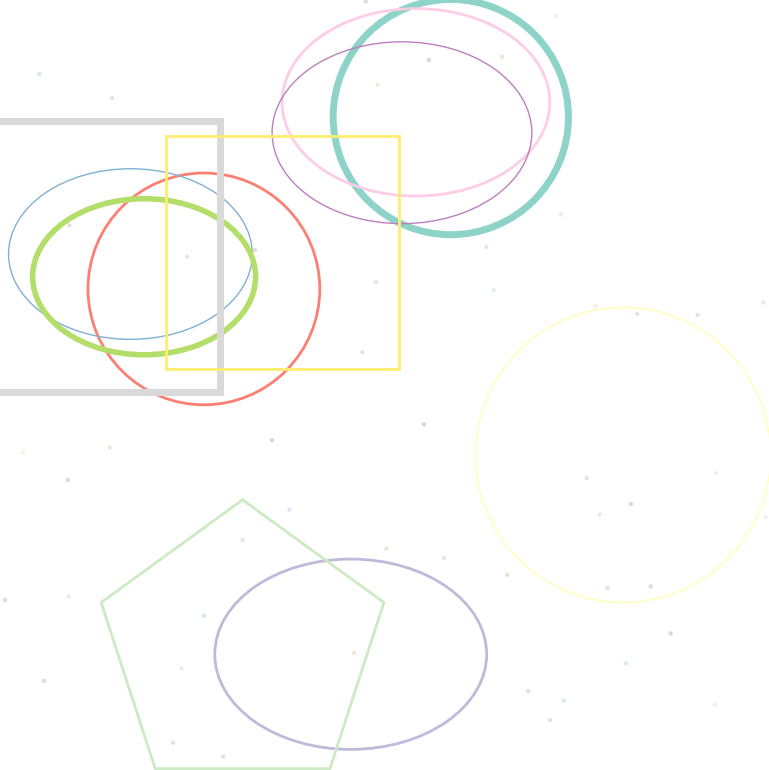[{"shape": "circle", "thickness": 2.5, "radius": 0.76, "center": [0.585, 0.848]}, {"shape": "circle", "thickness": 0.5, "radius": 0.96, "center": [0.809, 0.409]}, {"shape": "oval", "thickness": 1, "radius": 0.88, "center": [0.455, 0.15]}, {"shape": "circle", "thickness": 1, "radius": 0.75, "center": [0.265, 0.625]}, {"shape": "oval", "thickness": 0.5, "radius": 0.79, "center": [0.169, 0.67]}, {"shape": "oval", "thickness": 2, "radius": 0.72, "center": [0.187, 0.641]}, {"shape": "oval", "thickness": 1, "radius": 0.87, "center": [0.54, 0.867]}, {"shape": "square", "thickness": 2.5, "radius": 0.88, "center": [0.11, 0.666]}, {"shape": "oval", "thickness": 0.5, "radius": 0.84, "center": [0.522, 0.828]}, {"shape": "pentagon", "thickness": 1, "radius": 0.97, "center": [0.315, 0.158]}, {"shape": "square", "thickness": 1, "radius": 0.76, "center": [0.366, 0.671]}]